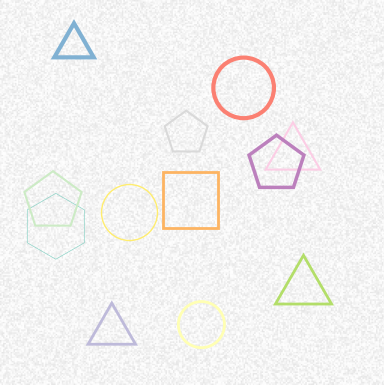[{"shape": "hexagon", "thickness": 0.5, "radius": 0.43, "center": [0.145, 0.412]}, {"shape": "circle", "thickness": 2, "radius": 0.3, "center": [0.523, 0.157]}, {"shape": "triangle", "thickness": 2, "radius": 0.36, "center": [0.29, 0.141]}, {"shape": "circle", "thickness": 3, "radius": 0.39, "center": [0.633, 0.772]}, {"shape": "triangle", "thickness": 3, "radius": 0.3, "center": [0.192, 0.881]}, {"shape": "square", "thickness": 2, "radius": 0.36, "center": [0.495, 0.48]}, {"shape": "triangle", "thickness": 2, "radius": 0.42, "center": [0.788, 0.252]}, {"shape": "triangle", "thickness": 1.5, "radius": 0.41, "center": [0.761, 0.6]}, {"shape": "pentagon", "thickness": 1.5, "radius": 0.29, "center": [0.484, 0.654]}, {"shape": "pentagon", "thickness": 2.5, "radius": 0.37, "center": [0.718, 0.574]}, {"shape": "pentagon", "thickness": 1.5, "radius": 0.39, "center": [0.138, 0.477]}, {"shape": "circle", "thickness": 1, "radius": 0.36, "center": [0.336, 0.448]}]